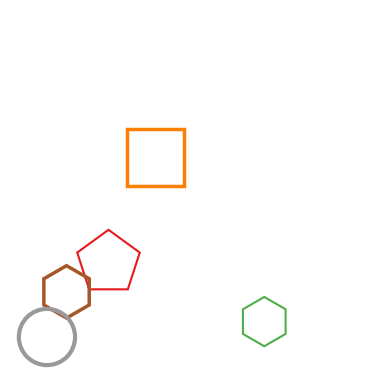[{"shape": "pentagon", "thickness": 1.5, "radius": 0.43, "center": [0.282, 0.318]}, {"shape": "hexagon", "thickness": 1.5, "radius": 0.32, "center": [0.686, 0.165]}, {"shape": "square", "thickness": 2.5, "radius": 0.37, "center": [0.405, 0.59]}, {"shape": "hexagon", "thickness": 2.5, "radius": 0.34, "center": [0.173, 0.242]}, {"shape": "circle", "thickness": 3, "radius": 0.36, "center": [0.122, 0.125]}]